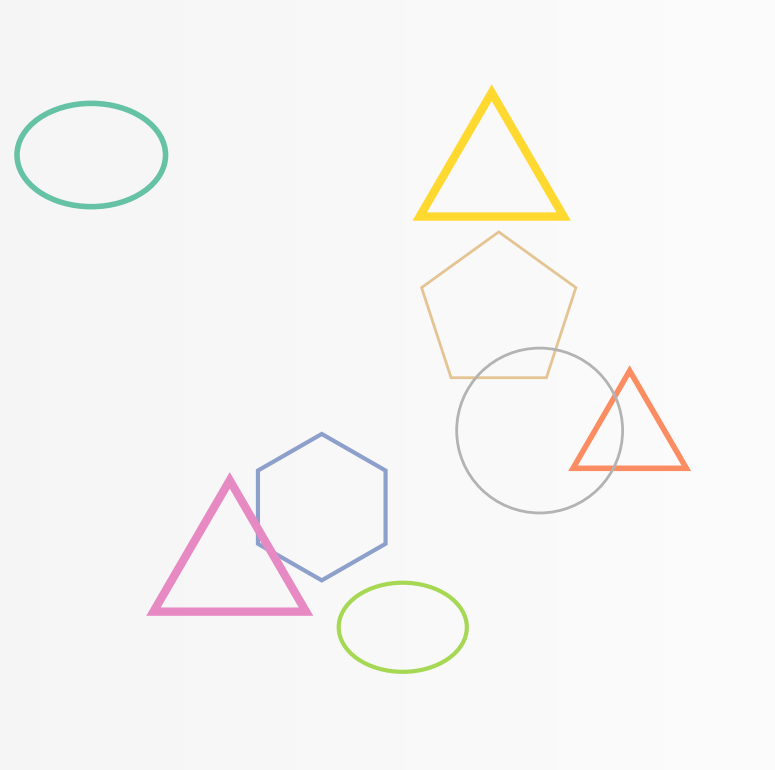[{"shape": "oval", "thickness": 2, "radius": 0.48, "center": [0.118, 0.799]}, {"shape": "triangle", "thickness": 2, "radius": 0.42, "center": [0.812, 0.434]}, {"shape": "hexagon", "thickness": 1.5, "radius": 0.48, "center": [0.415, 0.341]}, {"shape": "triangle", "thickness": 3, "radius": 0.57, "center": [0.296, 0.262]}, {"shape": "oval", "thickness": 1.5, "radius": 0.41, "center": [0.52, 0.185]}, {"shape": "triangle", "thickness": 3, "radius": 0.54, "center": [0.634, 0.772]}, {"shape": "pentagon", "thickness": 1, "radius": 0.52, "center": [0.644, 0.594]}, {"shape": "circle", "thickness": 1, "radius": 0.54, "center": [0.696, 0.441]}]